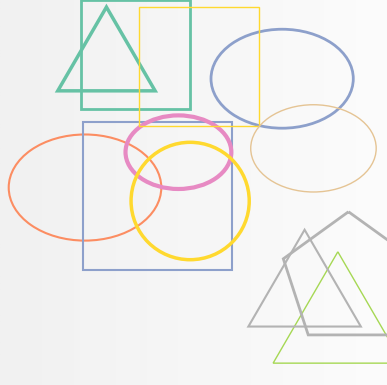[{"shape": "triangle", "thickness": 2.5, "radius": 0.73, "center": [0.275, 0.837]}, {"shape": "square", "thickness": 2, "radius": 0.71, "center": [0.35, 0.858]}, {"shape": "oval", "thickness": 1.5, "radius": 0.98, "center": [0.219, 0.513]}, {"shape": "square", "thickness": 1.5, "radius": 0.96, "center": [0.407, 0.491]}, {"shape": "oval", "thickness": 2, "radius": 0.92, "center": [0.728, 0.796]}, {"shape": "oval", "thickness": 3, "radius": 0.68, "center": [0.46, 0.605]}, {"shape": "triangle", "thickness": 1, "radius": 0.96, "center": [0.872, 0.153]}, {"shape": "circle", "thickness": 2.5, "radius": 0.76, "center": [0.491, 0.478]}, {"shape": "square", "thickness": 1, "radius": 0.77, "center": [0.514, 0.827]}, {"shape": "oval", "thickness": 1, "radius": 0.81, "center": [0.809, 0.615]}, {"shape": "triangle", "thickness": 1.5, "radius": 0.84, "center": [0.786, 0.236]}, {"shape": "pentagon", "thickness": 2, "radius": 0.88, "center": [0.899, 0.273]}]